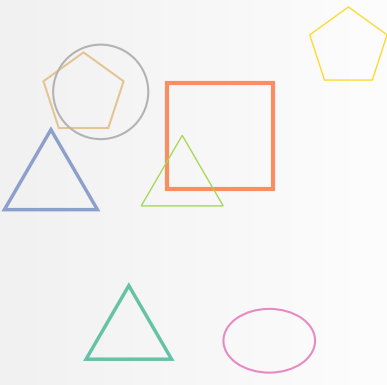[{"shape": "triangle", "thickness": 2.5, "radius": 0.64, "center": [0.332, 0.131]}, {"shape": "square", "thickness": 3, "radius": 0.69, "center": [0.568, 0.647]}, {"shape": "triangle", "thickness": 2.5, "radius": 0.69, "center": [0.131, 0.525]}, {"shape": "oval", "thickness": 1.5, "radius": 0.59, "center": [0.695, 0.115]}, {"shape": "triangle", "thickness": 1, "radius": 0.61, "center": [0.47, 0.526]}, {"shape": "pentagon", "thickness": 1, "radius": 0.52, "center": [0.899, 0.877]}, {"shape": "pentagon", "thickness": 1.5, "radius": 0.54, "center": [0.216, 0.755]}, {"shape": "circle", "thickness": 1.5, "radius": 0.61, "center": [0.26, 0.761]}]